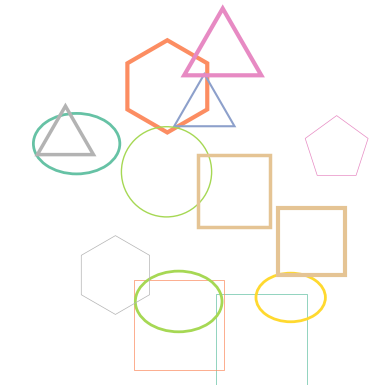[{"shape": "square", "thickness": 0.5, "radius": 0.59, "center": [0.68, 0.117]}, {"shape": "oval", "thickness": 2, "radius": 0.56, "center": [0.199, 0.627]}, {"shape": "square", "thickness": 0.5, "radius": 0.58, "center": [0.464, 0.156]}, {"shape": "hexagon", "thickness": 3, "radius": 0.6, "center": [0.435, 0.776]}, {"shape": "triangle", "thickness": 1.5, "radius": 0.45, "center": [0.531, 0.717]}, {"shape": "pentagon", "thickness": 0.5, "radius": 0.43, "center": [0.874, 0.614]}, {"shape": "triangle", "thickness": 3, "radius": 0.58, "center": [0.578, 0.862]}, {"shape": "circle", "thickness": 1, "radius": 0.59, "center": [0.433, 0.554]}, {"shape": "oval", "thickness": 2, "radius": 0.56, "center": [0.464, 0.217]}, {"shape": "oval", "thickness": 2, "radius": 0.45, "center": [0.755, 0.227]}, {"shape": "square", "thickness": 2.5, "radius": 0.47, "center": [0.608, 0.503]}, {"shape": "square", "thickness": 3, "radius": 0.43, "center": [0.808, 0.373]}, {"shape": "hexagon", "thickness": 0.5, "radius": 0.51, "center": [0.3, 0.286]}, {"shape": "triangle", "thickness": 2.5, "radius": 0.42, "center": [0.17, 0.64]}]